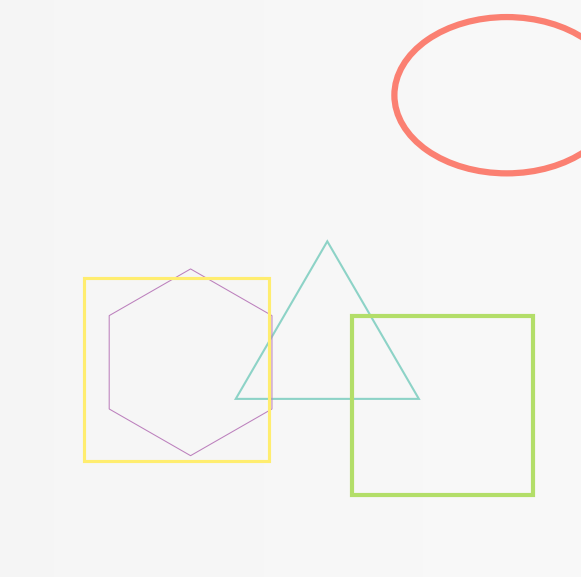[{"shape": "triangle", "thickness": 1, "radius": 0.91, "center": [0.563, 0.399]}, {"shape": "oval", "thickness": 3, "radius": 0.97, "center": [0.872, 0.834]}, {"shape": "square", "thickness": 2, "radius": 0.78, "center": [0.761, 0.297]}, {"shape": "hexagon", "thickness": 0.5, "radius": 0.81, "center": [0.328, 0.372]}, {"shape": "square", "thickness": 1.5, "radius": 0.79, "center": [0.304, 0.359]}]